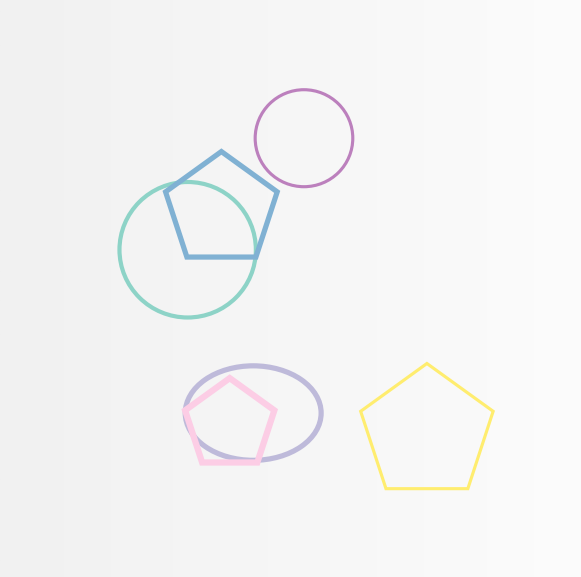[{"shape": "circle", "thickness": 2, "radius": 0.59, "center": [0.323, 0.567]}, {"shape": "oval", "thickness": 2.5, "radius": 0.58, "center": [0.436, 0.284]}, {"shape": "pentagon", "thickness": 2.5, "radius": 0.5, "center": [0.381, 0.636]}, {"shape": "pentagon", "thickness": 3, "radius": 0.4, "center": [0.395, 0.264]}, {"shape": "circle", "thickness": 1.5, "radius": 0.42, "center": [0.523, 0.76]}, {"shape": "pentagon", "thickness": 1.5, "radius": 0.6, "center": [0.734, 0.25]}]